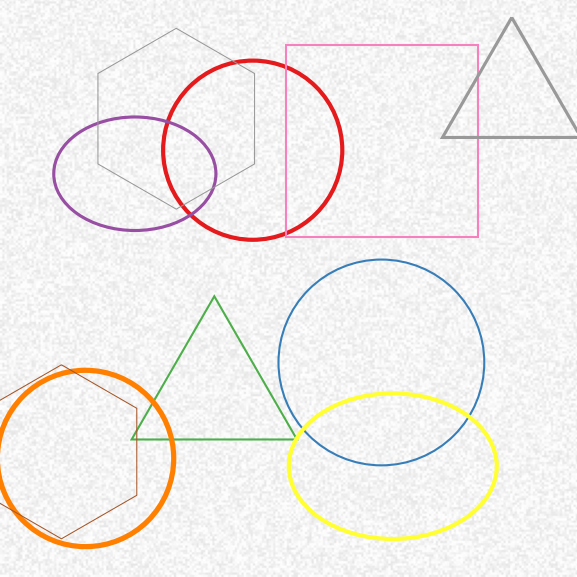[{"shape": "circle", "thickness": 2, "radius": 0.78, "center": [0.438, 0.739]}, {"shape": "circle", "thickness": 1, "radius": 0.89, "center": [0.66, 0.372]}, {"shape": "triangle", "thickness": 1, "radius": 0.83, "center": [0.371, 0.321]}, {"shape": "oval", "thickness": 1.5, "radius": 0.7, "center": [0.233, 0.698]}, {"shape": "circle", "thickness": 2.5, "radius": 0.76, "center": [0.148, 0.205]}, {"shape": "oval", "thickness": 2, "radius": 0.9, "center": [0.68, 0.192]}, {"shape": "hexagon", "thickness": 0.5, "radius": 0.75, "center": [0.106, 0.217]}, {"shape": "square", "thickness": 1, "radius": 0.83, "center": [0.662, 0.756]}, {"shape": "triangle", "thickness": 1.5, "radius": 0.69, "center": [0.886, 0.83]}, {"shape": "hexagon", "thickness": 0.5, "radius": 0.78, "center": [0.305, 0.794]}]